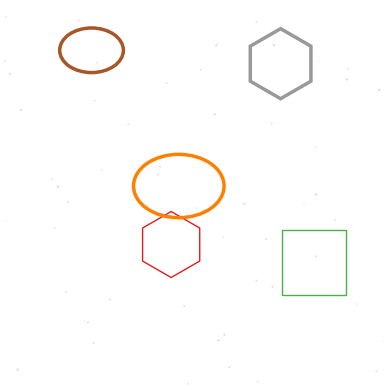[{"shape": "hexagon", "thickness": 1, "radius": 0.43, "center": [0.445, 0.365]}, {"shape": "square", "thickness": 1, "radius": 0.42, "center": [0.815, 0.318]}, {"shape": "oval", "thickness": 2.5, "radius": 0.59, "center": [0.464, 0.517]}, {"shape": "oval", "thickness": 2.5, "radius": 0.41, "center": [0.238, 0.869]}, {"shape": "hexagon", "thickness": 2.5, "radius": 0.45, "center": [0.729, 0.835]}]